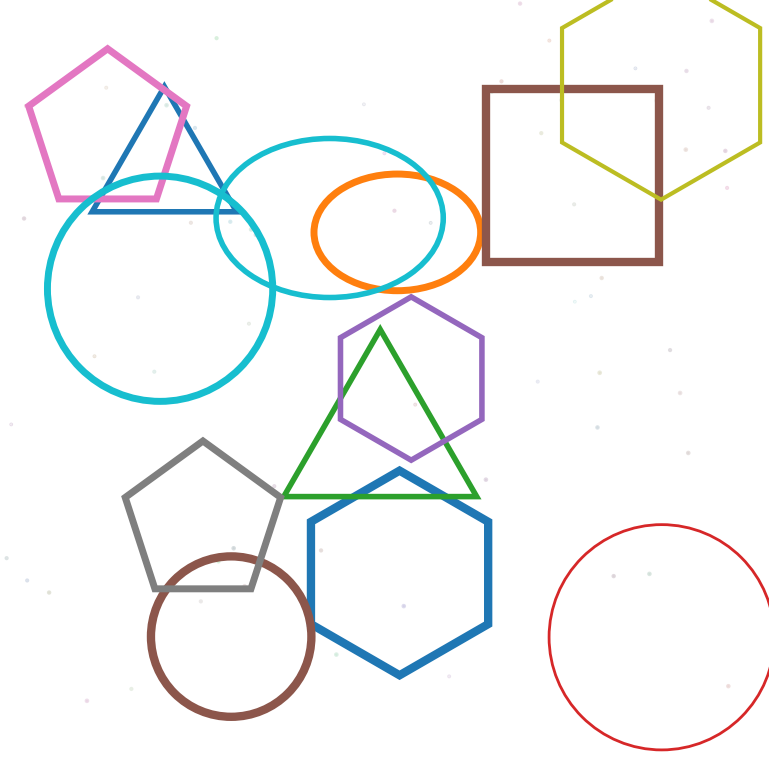[{"shape": "hexagon", "thickness": 3, "radius": 0.66, "center": [0.519, 0.256]}, {"shape": "triangle", "thickness": 2, "radius": 0.54, "center": [0.213, 0.779]}, {"shape": "oval", "thickness": 2.5, "radius": 0.54, "center": [0.516, 0.698]}, {"shape": "triangle", "thickness": 2, "radius": 0.72, "center": [0.494, 0.427]}, {"shape": "circle", "thickness": 1, "radius": 0.73, "center": [0.859, 0.172]}, {"shape": "hexagon", "thickness": 2, "radius": 0.53, "center": [0.534, 0.508]}, {"shape": "square", "thickness": 3, "radius": 0.56, "center": [0.744, 0.772]}, {"shape": "circle", "thickness": 3, "radius": 0.52, "center": [0.3, 0.173]}, {"shape": "pentagon", "thickness": 2.5, "radius": 0.54, "center": [0.14, 0.829]}, {"shape": "pentagon", "thickness": 2.5, "radius": 0.53, "center": [0.264, 0.321]}, {"shape": "hexagon", "thickness": 1.5, "radius": 0.74, "center": [0.859, 0.889]}, {"shape": "oval", "thickness": 2, "radius": 0.74, "center": [0.428, 0.717]}, {"shape": "circle", "thickness": 2.5, "radius": 0.73, "center": [0.208, 0.625]}]